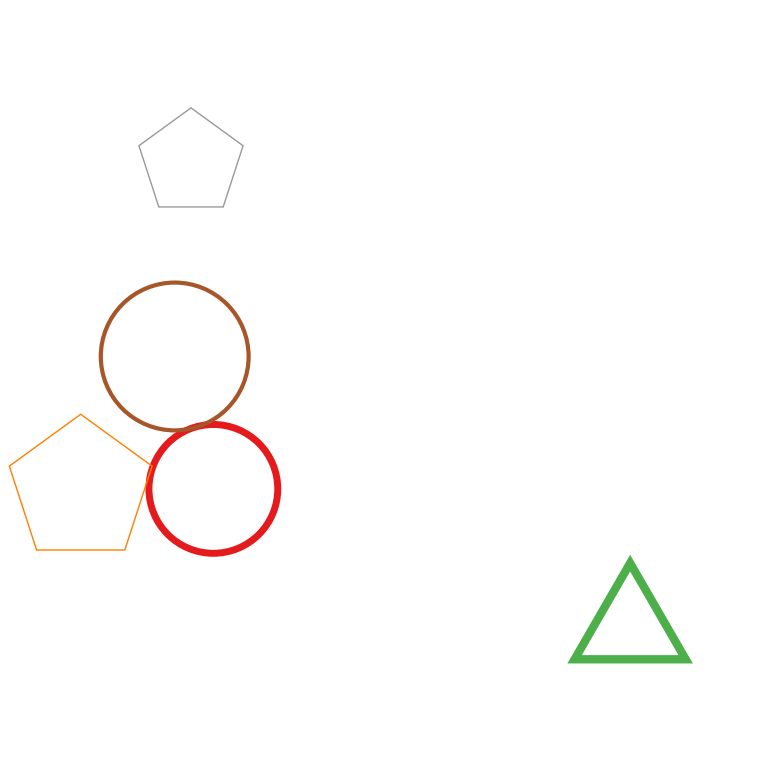[{"shape": "circle", "thickness": 2.5, "radius": 0.42, "center": [0.277, 0.365]}, {"shape": "triangle", "thickness": 3, "radius": 0.42, "center": [0.818, 0.185]}, {"shape": "pentagon", "thickness": 0.5, "radius": 0.49, "center": [0.105, 0.365]}, {"shape": "circle", "thickness": 1.5, "radius": 0.48, "center": [0.227, 0.537]}, {"shape": "pentagon", "thickness": 0.5, "radius": 0.36, "center": [0.248, 0.789]}]